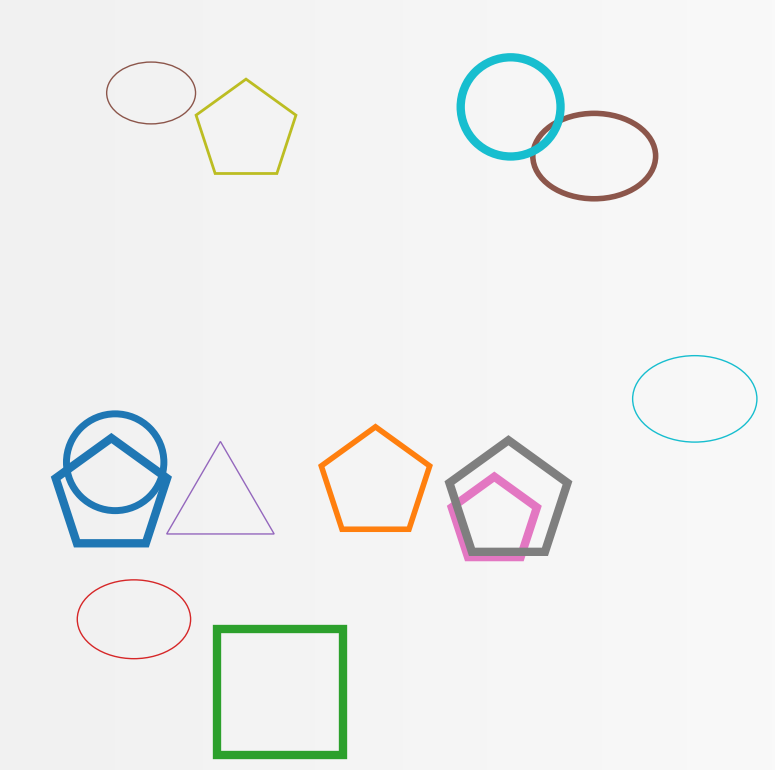[{"shape": "pentagon", "thickness": 3, "radius": 0.38, "center": [0.144, 0.356]}, {"shape": "circle", "thickness": 2.5, "radius": 0.31, "center": [0.149, 0.4]}, {"shape": "pentagon", "thickness": 2, "radius": 0.37, "center": [0.485, 0.372]}, {"shape": "square", "thickness": 3, "radius": 0.41, "center": [0.361, 0.101]}, {"shape": "oval", "thickness": 0.5, "radius": 0.37, "center": [0.173, 0.196]}, {"shape": "triangle", "thickness": 0.5, "radius": 0.4, "center": [0.284, 0.347]}, {"shape": "oval", "thickness": 0.5, "radius": 0.29, "center": [0.195, 0.879]}, {"shape": "oval", "thickness": 2, "radius": 0.4, "center": [0.767, 0.797]}, {"shape": "pentagon", "thickness": 3, "radius": 0.29, "center": [0.638, 0.323]}, {"shape": "pentagon", "thickness": 3, "radius": 0.4, "center": [0.656, 0.348]}, {"shape": "pentagon", "thickness": 1, "radius": 0.34, "center": [0.317, 0.829]}, {"shape": "oval", "thickness": 0.5, "radius": 0.4, "center": [0.896, 0.482]}, {"shape": "circle", "thickness": 3, "radius": 0.32, "center": [0.659, 0.861]}]